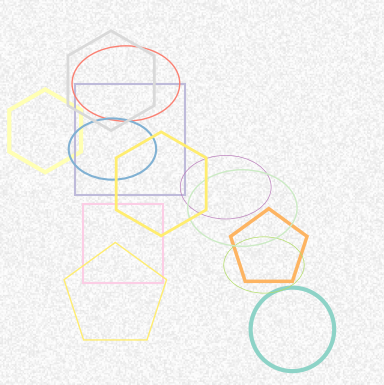[{"shape": "circle", "thickness": 3, "radius": 0.54, "center": [0.76, 0.145]}, {"shape": "hexagon", "thickness": 3, "radius": 0.54, "center": [0.117, 0.66]}, {"shape": "square", "thickness": 1.5, "radius": 0.72, "center": [0.338, 0.638]}, {"shape": "oval", "thickness": 1, "radius": 0.7, "center": [0.327, 0.783]}, {"shape": "oval", "thickness": 1.5, "radius": 0.57, "center": [0.292, 0.613]}, {"shape": "pentagon", "thickness": 2.5, "radius": 0.52, "center": [0.698, 0.354]}, {"shape": "oval", "thickness": 0.5, "radius": 0.52, "center": [0.686, 0.312]}, {"shape": "square", "thickness": 1.5, "radius": 0.51, "center": [0.32, 0.368]}, {"shape": "hexagon", "thickness": 2, "radius": 0.65, "center": [0.289, 0.791]}, {"shape": "oval", "thickness": 0.5, "radius": 0.59, "center": [0.586, 0.514]}, {"shape": "oval", "thickness": 1, "radius": 0.71, "center": [0.63, 0.46]}, {"shape": "hexagon", "thickness": 2, "radius": 0.67, "center": [0.419, 0.522]}, {"shape": "pentagon", "thickness": 1, "radius": 0.7, "center": [0.299, 0.23]}]